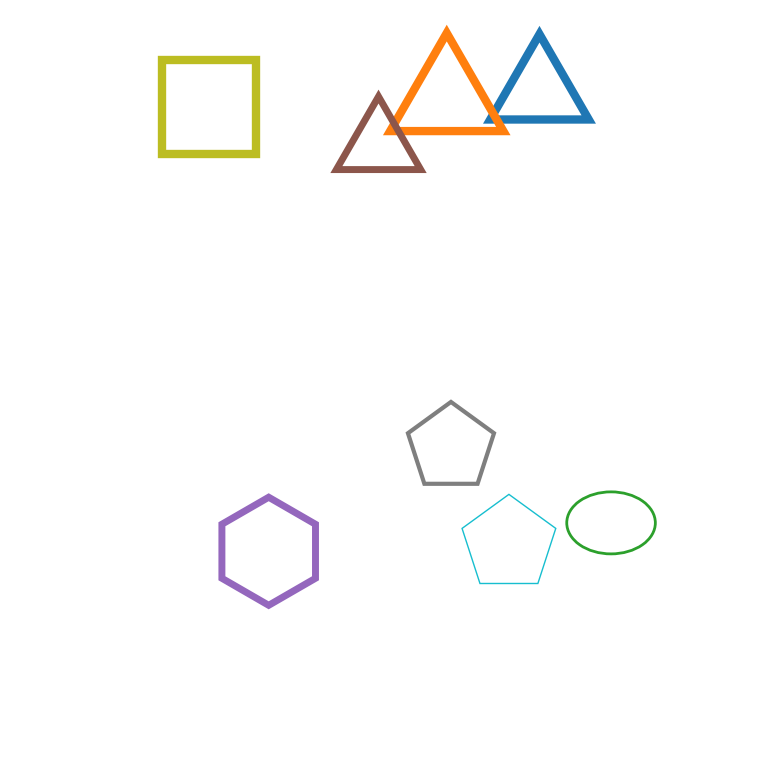[{"shape": "triangle", "thickness": 3, "radius": 0.37, "center": [0.701, 0.882]}, {"shape": "triangle", "thickness": 3, "radius": 0.42, "center": [0.58, 0.872]}, {"shape": "oval", "thickness": 1, "radius": 0.29, "center": [0.794, 0.321]}, {"shape": "hexagon", "thickness": 2.5, "radius": 0.35, "center": [0.349, 0.284]}, {"shape": "triangle", "thickness": 2.5, "radius": 0.32, "center": [0.492, 0.811]}, {"shape": "pentagon", "thickness": 1.5, "radius": 0.29, "center": [0.586, 0.419]}, {"shape": "square", "thickness": 3, "radius": 0.31, "center": [0.271, 0.861]}, {"shape": "pentagon", "thickness": 0.5, "radius": 0.32, "center": [0.661, 0.294]}]